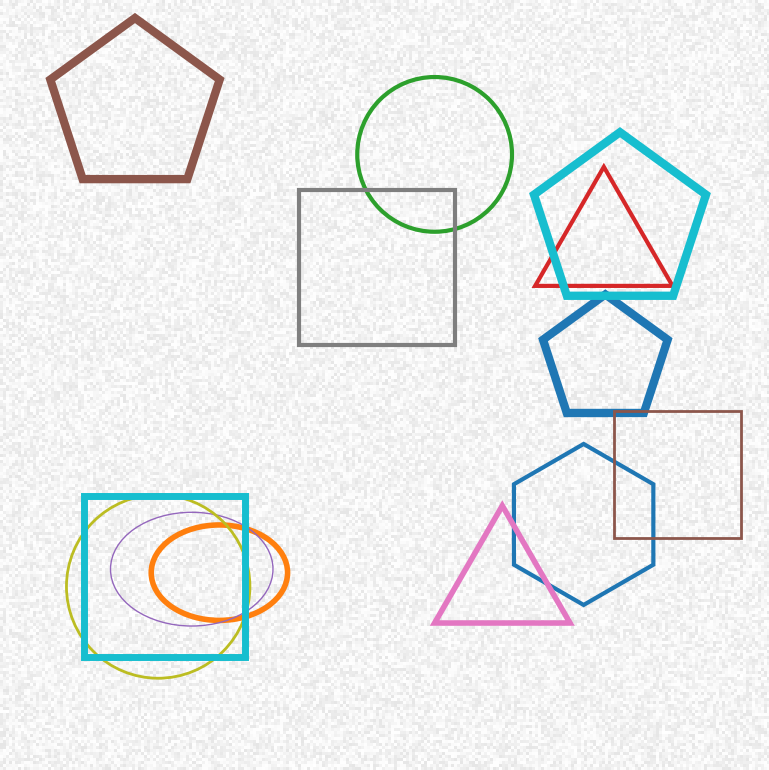[{"shape": "pentagon", "thickness": 3, "radius": 0.43, "center": [0.786, 0.533]}, {"shape": "hexagon", "thickness": 1.5, "radius": 0.52, "center": [0.758, 0.319]}, {"shape": "oval", "thickness": 2, "radius": 0.44, "center": [0.285, 0.256]}, {"shape": "circle", "thickness": 1.5, "radius": 0.5, "center": [0.564, 0.799]}, {"shape": "triangle", "thickness": 1.5, "radius": 0.52, "center": [0.784, 0.68]}, {"shape": "oval", "thickness": 0.5, "radius": 0.53, "center": [0.249, 0.261]}, {"shape": "square", "thickness": 1, "radius": 0.41, "center": [0.88, 0.384]}, {"shape": "pentagon", "thickness": 3, "radius": 0.58, "center": [0.175, 0.861]}, {"shape": "triangle", "thickness": 2, "radius": 0.51, "center": [0.652, 0.242]}, {"shape": "square", "thickness": 1.5, "radius": 0.5, "center": [0.49, 0.652]}, {"shape": "circle", "thickness": 1, "radius": 0.6, "center": [0.205, 0.238]}, {"shape": "pentagon", "thickness": 3, "radius": 0.59, "center": [0.805, 0.711]}, {"shape": "square", "thickness": 2.5, "radius": 0.52, "center": [0.214, 0.251]}]